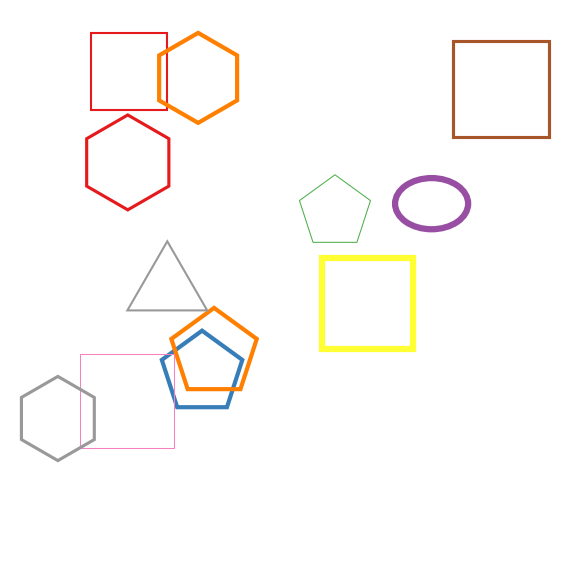[{"shape": "square", "thickness": 1, "radius": 0.33, "center": [0.223, 0.875]}, {"shape": "hexagon", "thickness": 1.5, "radius": 0.41, "center": [0.221, 0.718]}, {"shape": "pentagon", "thickness": 2, "radius": 0.37, "center": [0.35, 0.353]}, {"shape": "pentagon", "thickness": 0.5, "radius": 0.32, "center": [0.58, 0.632]}, {"shape": "oval", "thickness": 3, "radius": 0.32, "center": [0.747, 0.646]}, {"shape": "pentagon", "thickness": 2, "radius": 0.39, "center": [0.371, 0.388]}, {"shape": "hexagon", "thickness": 2, "radius": 0.39, "center": [0.343, 0.864]}, {"shape": "square", "thickness": 3, "radius": 0.39, "center": [0.636, 0.473]}, {"shape": "square", "thickness": 1.5, "radius": 0.41, "center": [0.868, 0.845]}, {"shape": "square", "thickness": 0.5, "radius": 0.41, "center": [0.22, 0.304]}, {"shape": "triangle", "thickness": 1, "radius": 0.4, "center": [0.29, 0.502]}, {"shape": "hexagon", "thickness": 1.5, "radius": 0.36, "center": [0.1, 0.274]}]